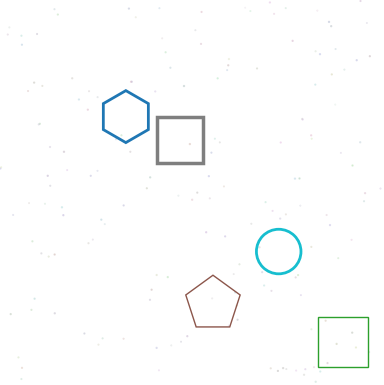[{"shape": "hexagon", "thickness": 2, "radius": 0.34, "center": [0.327, 0.697]}, {"shape": "square", "thickness": 1, "radius": 0.33, "center": [0.892, 0.112]}, {"shape": "pentagon", "thickness": 1, "radius": 0.37, "center": [0.553, 0.211]}, {"shape": "square", "thickness": 2.5, "radius": 0.3, "center": [0.468, 0.636]}, {"shape": "circle", "thickness": 2, "radius": 0.29, "center": [0.724, 0.347]}]